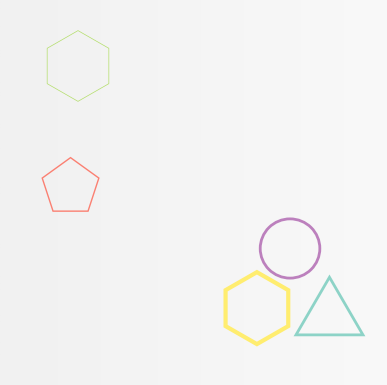[{"shape": "triangle", "thickness": 2, "radius": 0.5, "center": [0.85, 0.18]}, {"shape": "pentagon", "thickness": 1, "radius": 0.38, "center": [0.182, 0.514]}, {"shape": "hexagon", "thickness": 0.5, "radius": 0.46, "center": [0.201, 0.829]}, {"shape": "circle", "thickness": 2, "radius": 0.38, "center": [0.748, 0.355]}, {"shape": "hexagon", "thickness": 3, "radius": 0.47, "center": [0.663, 0.2]}]